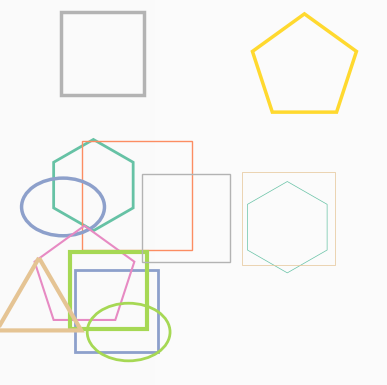[{"shape": "hexagon", "thickness": 2, "radius": 0.59, "center": [0.241, 0.519]}, {"shape": "hexagon", "thickness": 0.5, "radius": 0.59, "center": [0.741, 0.41]}, {"shape": "square", "thickness": 1, "radius": 0.71, "center": [0.354, 0.491]}, {"shape": "square", "thickness": 2, "radius": 0.53, "center": [0.301, 0.192]}, {"shape": "oval", "thickness": 2.5, "radius": 0.53, "center": [0.163, 0.463]}, {"shape": "pentagon", "thickness": 1.5, "radius": 0.68, "center": [0.218, 0.278]}, {"shape": "square", "thickness": 3, "radius": 0.5, "center": [0.279, 0.247]}, {"shape": "oval", "thickness": 2, "radius": 0.53, "center": [0.332, 0.138]}, {"shape": "pentagon", "thickness": 2.5, "radius": 0.71, "center": [0.786, 0.823]}, {"shape": "square", "thickness": 0.5, "radius": 0.6, "center": [0.744, 0.433]}, {"shape": "triangle", "thickness": 3, "radius": 0.63, "center": [0.101, 0.205]}, {"shape": "square", "thickness": 2.5, "radius": 0.54, "center": [0.264, 0.86]}, {"shape": "square", "thickness": 1, "radius": 0.57, "center": [0.479, 0.434]}]